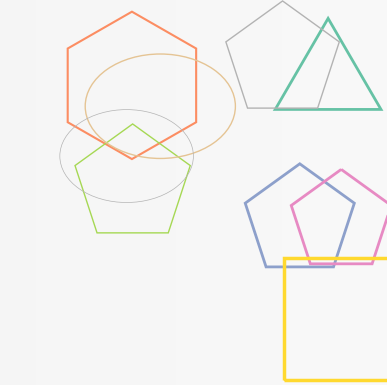[{"shape": "triangle", "thickness": 2, "radius": 0.79, "center": [0.847, 0.795]}, {"shape": "hexagon", "thickness": 1.5, "radius": 0.96, "center": [0.34, 0.778]}, {"shape": "pentagon", "thickness": 2, "radius": 0.74, "center": [0.774, 0.427]}, {"shape": "pentagon", "thickness": 2, "radius": 0.68, "center": [0.881, 0.424]}, {"shape": "pentagon", "thickness": 1, "radius": 0.78, "center": [0.342, 0.522]}, {"shape": "square", "thickness": 2.5, "radius": 0.79, "center": [0.892, 0.171]}, {"shape": "oval", "thickness": 1, "radius": 0.97, "center": [0.414, 0.724]}, {"shape": "pentagon", "thickness": 1, "radius": 0.77, "center": [0.729, 0.844]}, {"shape": "oval", "thickness": 0.5, "radius": 0.86, "center": [0.327, 0.595]}]